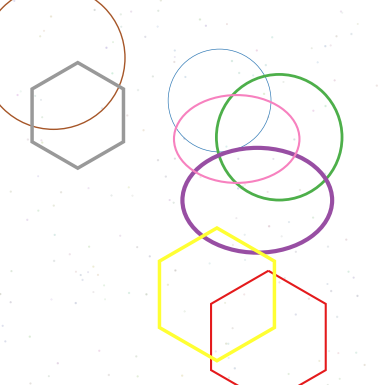[{"shape": "hexagon", "thickness": 1.5, "radius": 0.86, "center": [0.697, 0.125]}, {"shape": "circle", "thickness": 0.5, "radius": 0.67, "center": [0.57, 0.739]}, {"shape": "circle", "thickness": 2, "radius": 0.82, "center": [0.725, 0.644]}, {"shape": "oval", "thickness": 3, "radius": 0.97, "center": [0.668, 0.48]}, {"shape": "hexagon", "thickness": 2.5, "radius": 0.86, "center": [0.563, 0.235]}, {"shape": "circle", "thickness": 1, "radius": 0.93, "center": [0.139, 0.85]}, {"shape": "oval", "thickness": 1.5, "radius": 0.81, "center": [0.615, 0.639]}, {"shape": "hexagon", "thickness": 2.5, "radius": 0.69, "center": [0.202, 0.7]}]